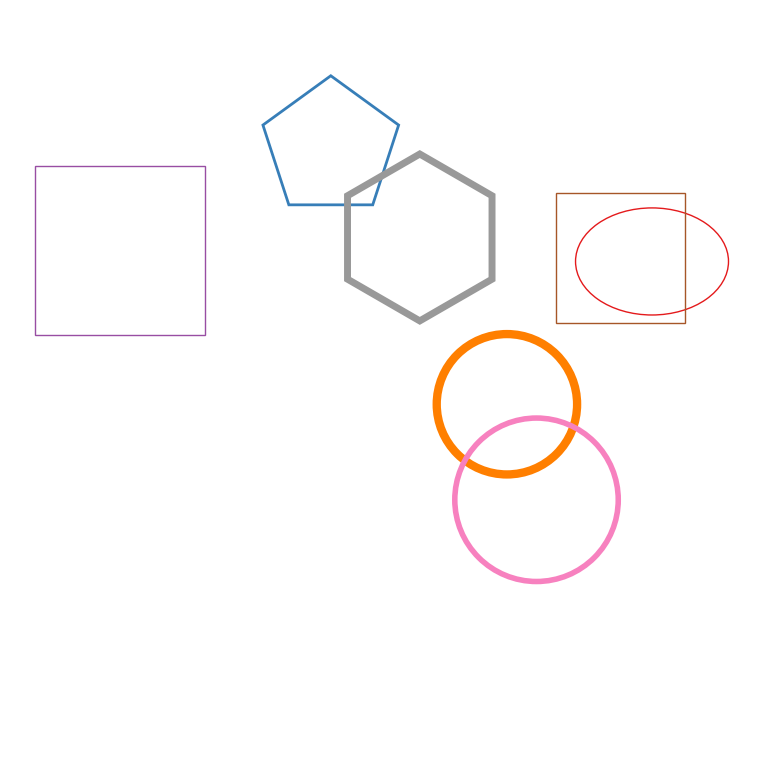[{"shape": "oval", "thickness": 0.5, "radius": 0.5, "center": [0.847, 0.66]}, {"shape": "pentagon", "thickness": 1, "radius": 0.46, "center": [0.43, 0.809]}, {"shape": "square", "thickness": 0.5, "radius": 0.55, "center": [0.156, 0.675]}, {"shape": "circle", "thickness": 3, "radius": 0.46, "center": [0.658, 0.475]}, {"shape": "square", "thickness": 0.5, "radius": 0.42, "center": [0.806, 0.665]}, {"shape": "circle", "thickness": 2, "radius": 0.53, "center": [0.697, 0.351]}, {"shape": "hexagon", "thickness": 2.5, "radius": 0.54, "center": [0.545, 0.692]}]